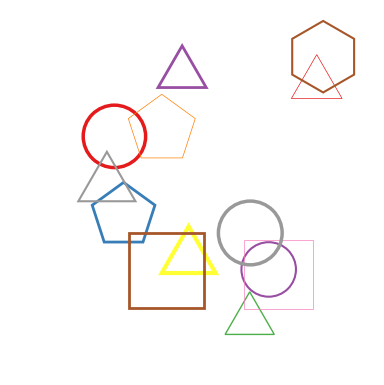[{"shape": "circle", "thickness": 2.5, "radius": 0.41, "center": [0.297, 0.646]}, {"shape": "triangle", "thickness": 0.5, "radius": 0.38, "center": [0.823, 0.782]}, {"shape": "pentagon", "thickness": 2, "radius": 0.43, "center": [0.321, 0.441]}, {"shape": "triangle", "thickness": 1, "radius": 0.37, "center": [0.649, 0.168]}, {"shape": "triangle", "thickness": 2, "radius": 0.36, "center": [0.473, 0.809]}, {"shape": "circle", "thickness": 1.5, "radius": 0.35, "center": [0.698, 0.3]}, {"shape": "pentagon", "thickness": 0.5, "radius": 0.46, "center": [0.42, 0.664]}, {"shape": "triangle", "thickness": 3, "radius": 0.4, "center": [0.49, 0.331]}, {"shape": "square", "thickness": 2, "radius": 0.49, "center": [0.432, 0.297]}, {"shape": "hexagon", "thickness": 1.5, "radius": 0.46, "center": [0.839, 0.853]}, {"shape": "square", "thickness": 0.5, "radius": 0.45, "center": [0.724, 0.287]}, {"shape": "circle", "thickness": 2.5, "radius": 0.41, "center": [0.65, 0.395]}, {"shape": "triangle", "thickness": 1.5, "radius": 0.43, "center": [0.278, 0.52]}]